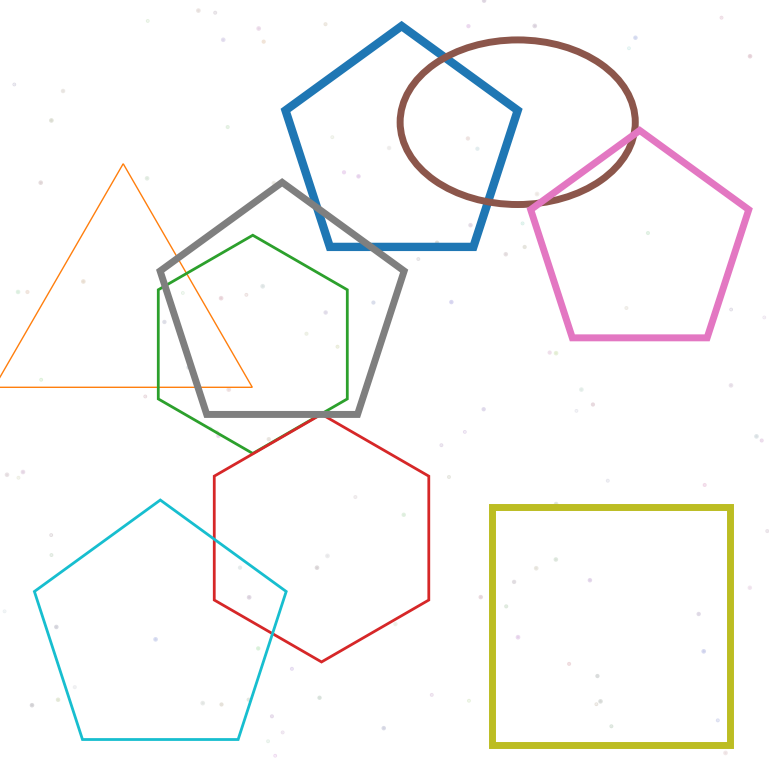[{"shape": "pentagon", "thickness": 3, "radius": 0.79, "center": [0.522, 0.808]}, {"shape": "triangle", "thickness": 0.5, "radius": 0.97, "center": [0.16, 0.594]}, {"shape": "hexagon", "thickness": 1, "radius": 0.71, "center": [0.328, 0.553]}, {"shape": "hexagon", "thickness": 1, "radius": 0.8, "center": [0.418, 0.301]}, {"shape": "oval", "thickness": 2.5, "radius": 0.76, "center": [0.672, 0.841]}, {"shape": "pentagon", "thickness": 2.5, "radius": 0.74, "center": [0.831, 0.682]}, {"shape": "pentagon", "thickness": 2.5, "radius": 0.83, "center": [0.366, 0.597]}, {"shape": "square", "thickness": 2.5, "radius": 0.77, "center": [0.794, 0.187]}, {"shape": "pentagon", "thickness": 1, "radius": 0.86, "center": [0.208, 0.179]}]